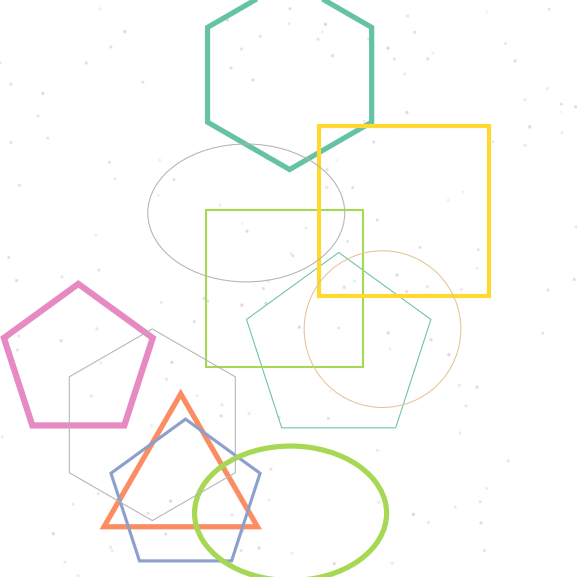[{"shape": "hexagon", "thickness": 2.5, "radius": 0.82, "center": [0.501, 0.87]}, {"shape": "pentagon", "thickness": 0.5, "radius": 0.84, "center": [0.587, 0.394]}, {"shape": "triangle", "thickness": 2.5, "radius": 0.77, "center": [0.313, 0.164]}, {"shape": "pentagon", "thickness": 1.5, "radius": 0.68, "center": [0.321, 0.138]}, {"shape": "pentagon", "thickness": 3, "radius": 0.68, "center": [0.136, 0.372]}, {"shape": "square", "thickness": 1, "radius": 0.68, "center": [0.493, 0.5]}, {"shape": "oval", "thickness": 2.5, "radius": 0.83, "center": [0.503, 0.11]}, {"shape": "square", "thickness": 2, "radius": 0.74, "center": [0.7, 0.633]}, {"shape": "circle", "thickness": 0.5, "radius": 0.68, "center": [0.662, 0.429]}, {"shape": "oval", "thickness": 0.5, "radius": 0.85, "center": [0.426, 0.63]}, {"shape": "hexagon", "thickness": 0.5, "radius": 0.83, "center": [0.264, 0.264]}]